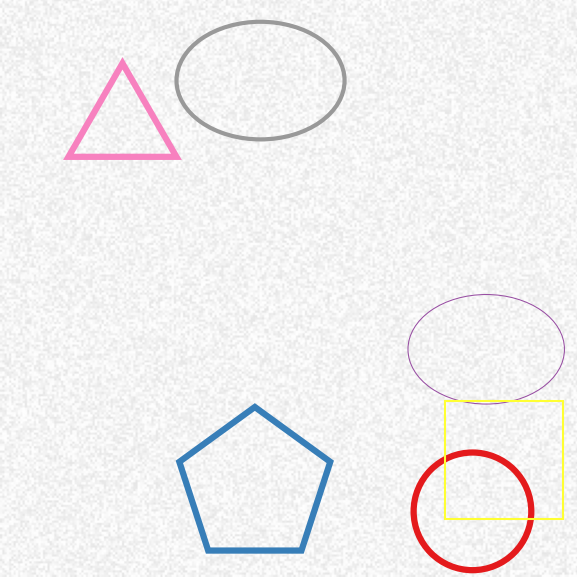[{"shape": "circle", "thickness": 3, "radius": 0.51, "center": [0.818, 0.114]}, {"shape": "pentagon", "thickness": 3, "radius": 0.69, "center": [0.441, 0.157]}, {"shape": "oval", "thickness": 0.5, "radius": 0.68, "center": [0.842, 0.394]}, {"shape": "square", "thickness": 1, "radius": 0.51, "center": [0.873, 0.203]}, {"shape": "triangle", "thickness": 3, "radius": 0.54, "center": [0.212, 0.782]}, {"shape": "oval", "thickness": 2, "radius": 0.73, "center": [0.451, 0.86]}]